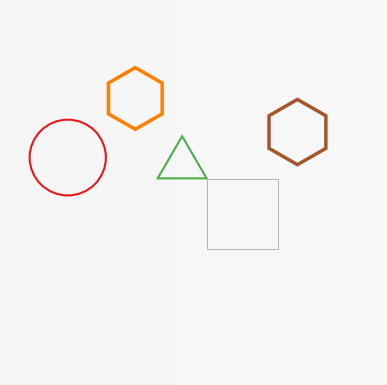[{"shape": "circle", "thickness": 1.5, "radius": 0.49, "center": [0.175, 0.591]}, {"shape": "triangle", "thickness": 1.5, "radius": 0.36, "center": [0.47, 0.573]}, {"shape": "hexagon", "thickness": 2.5, "radius": 0.4, "center": [0.349, 0.744]}, {"shape": "hexagon", "thickness": 2.5, "radius": 0.42, "center": [0.768, 0.657]}, {"shape": "square", "thickness": 0.5, "radius": 0.46, "center": [0.626, 0.444]}]